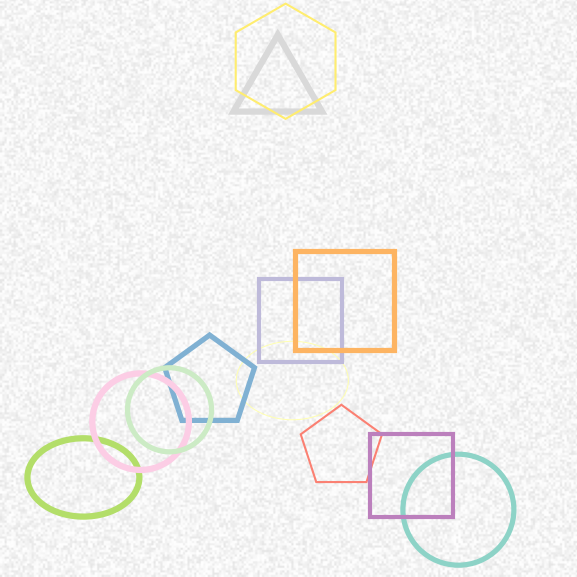[{"shape": "circle", "thickness": 2.5, "radius": 0.48, "center": [0.794, 0.117]}, {"shape": "oval", "thickness": 0.5, "radius": 0.49, "center": [0.506, 0.34]}, {"shape": "square", "thickness": 2, "radius": 0.36, "center": [0.52, 0.444]}, {"shape": "pentagon", "thickness": 1, "radius": 0.37, "center": [0.591, 0.224]}, {"shape": "pentagon", "thickness": 2.5, "radius": 0.41, "center": [0.363, 0.337]}, {"shape": "square", "thickness": 2.5, "radius": 0.43, "center": [0.597, 0.479]}, {"shape": "oval", "thickness": 3, "radius": 0.48, "center": [0.144, 0.172]}, {"shape": "circle", "thickness": 3, "radius": 0.42, "center": [0.243, 0.269]}, {"shape": "triangle", "thickness": 3, "radius": 0.44, "center": [0.481, 0.85]}, {"shape": "square", "thickness": 2, "radius": 0.36, "center": [0.712, 0.175]}, {"shape": "circle", "thickness": 2.5, "radius": 0.36, "center": [0.294, 0.29]}, {"shape": "hexagon", "thickness": 1, "radius": 0.5, "center": [0.495, 0.893]}]